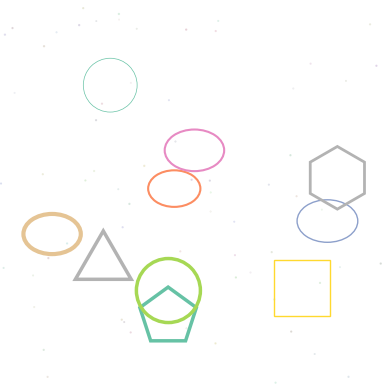[{"shape": "pentagon", "thickness": 2.5, "radius": 0.39, "center": [0.437, 0.177]}, {"shape": "circle", "thickness": 0.5, "radius": 0.35, "center": [0.286, 0.779]}, {"shape": "oval", "thickness": 1.5, "radius": 0.34, "center": [0.453, 0.51]}, {"shape": "oval", "thickness": 1, "radius": 0.39, "center": [0.85, 0.426]}, {"shape": "oval", "thickness": 1.5, "radius": 0.39, "center": [0.505, 0.61]}, {"shape": "circle", "thickness": 2.5, "radius": 0.42, "center": [0.437, 0.245]}, {"shape": "square", "thickness": 1, "radius": 0.36, "center": [0.785, 0.252]}, {"shape": "oval", "thickness": 3, "radius": 0.37, "center": [0.135, 0.392]}, {"shape": "hexagon", "thickness": 2, "radius": 0.41, "center": [0.876, 0.538]}, {"shape": "triangle", "thickness": 2.5, "radius": 0.42, "center": [0.268, 0.316]}]